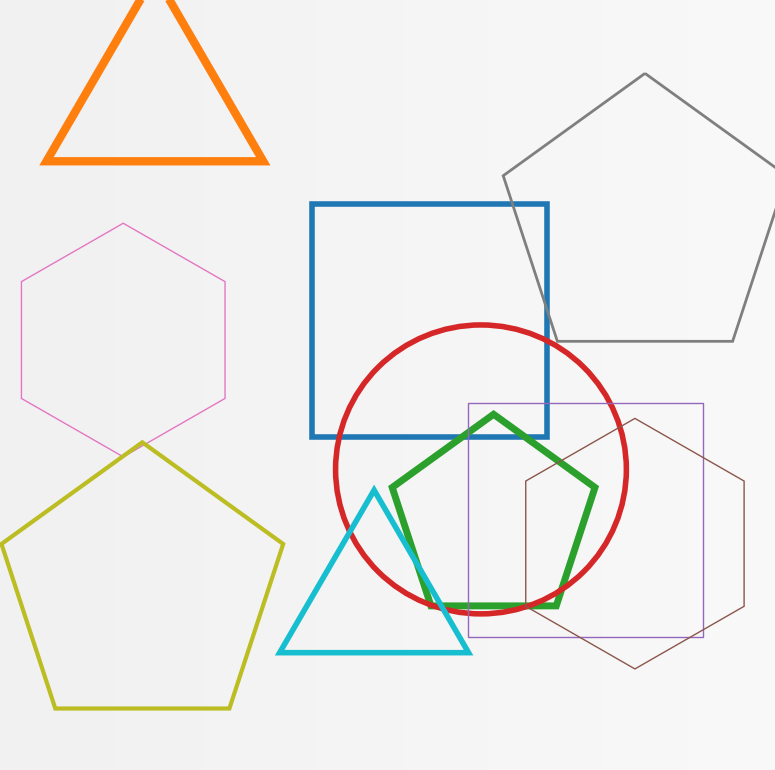[{"shape": "square", "thickness": 2, "radius": 0.76, "center": [0.554, 0.583]}, {"shape": "triangle", "thickness": 3, "radius": 0.81, "center": [0.2, 0.871]}, {"shape": "pentagon", "thickness": 2.5, "radius": 0.69, "center": [0.637, 0.324]}, {"shape": "circle", "thickness": 2, "radius": 0.94, "center": [0.621, 0.39]}, {"shape": "square", "thickness": 0.5, "radius": 0.76, "center": [0.755, 0.325]}, {"shape": "hexagon", "thickness": 0.5, "radius": 0.81, "center": [0.819, 0.294]}, {"shape": "hexagon", "thickness": 0.5, "radius": 0.76, "center": [0.159, 0.558]}, {"shape": "pentagon", "thickness": 1, "radius": 0.96, "center": [0.832, 0.712]}, {"shape": "pentagon", "thickness": 1.5, "radius": 0.96, "center": [0.184, 0.234]}, {"shape": "triangle", "thickness": 2, "radius": 0.7, "center": [0.483, 0.223]}]